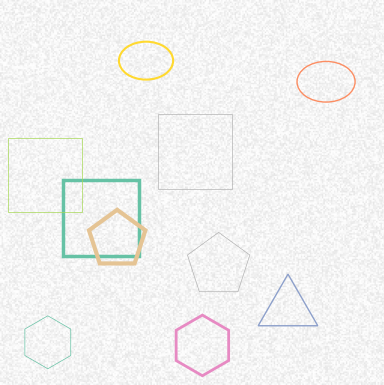[{"shape": "hexagon", "thickness": 0.5, "radius": 0.34, "center": [0.124, 0.111]}, {"shape": "square", "thickness": 2.5, "radius": 0.49, "center": [0.262, 0.434]}, {"shape": "oval", "thickness": 1, "radius": 0.38, "center": [0.847, 0.788]}, {"shape": "triangle", "thickness": 1, "radius": 0.45, "center": [0.748, 0.199]}, {"shape": "hexagon", "thickness": 2, "radius": 0.39, "center": [0.526, 0.103]}, {"shape": "square", "thickness": 0.5, "radius": 0.48, "center": [0.117, 0.546]}, {"shape": "oval", "thickness": 1.5, "radius": 0.35, "center": [0.379, 0.842]}, {"shape": "pentagon", "thickness": 3, "radius": 0.38, "center": [0.304, 0.378]}, {"shape": "square", "thickness": 0.5, "radius": 0.48, "center": [0.506, 0.606]}, {"shape": "pentagon", "thickness": 0.5, "radius": 0.43, "center": [0.568, 0.311]}]